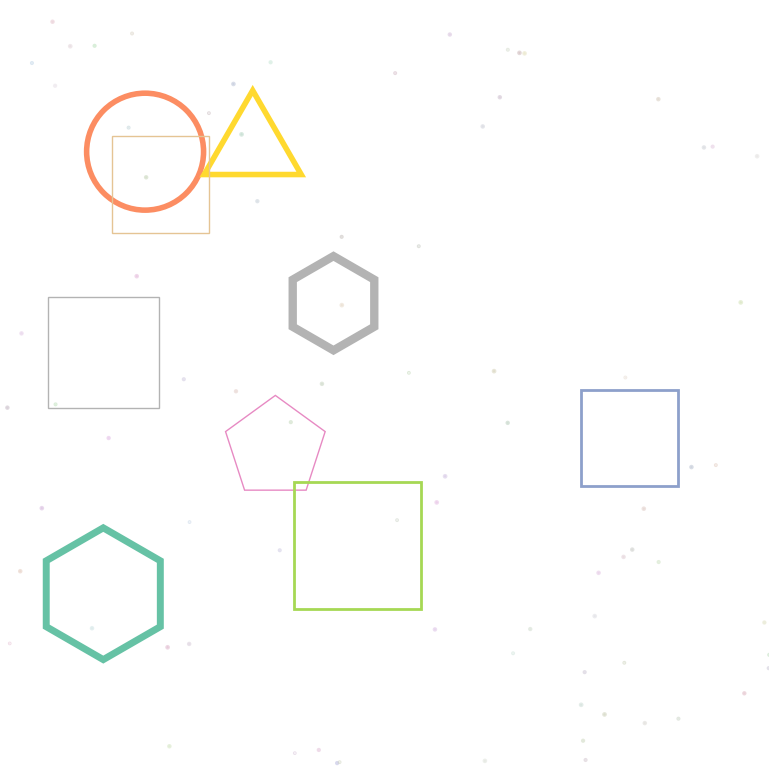[{"shape": "hexagon", "thickness": 2.5, "radius": 0.43, "center": [0.134, 0.229]}, {"shape": "circle", "thickness": 2, "radius": 0.38, "center": [0.188, 0.803]}, {"shape": "square", "thickness": 1, "radius": 0.31, "center": [0.817, 0.431]}, {"shape": "pentagon", "thickness": 0.5, "radius": 0.34, "center": [0.358, 0.418]}, {"shape": "square", "thickness": 1, "radius": 0.41, "center": [0.464, 0.291]}, {"shape": "triangle", "thickness": 2, "radius": 0.36, "center": [0.328, 0.81]}, {"shape": "square", "thickness": 0.5, "radius": 0.32, "center": [0.208, 0.76]}, {"shape": "square", "thickness": 0.5, "radius": 0.36, "center": [0.135, 0.542]}, {"shape": "hexagon", "thickness": 3, "radius": 0.31, "center": [0.433, 0.606]}]